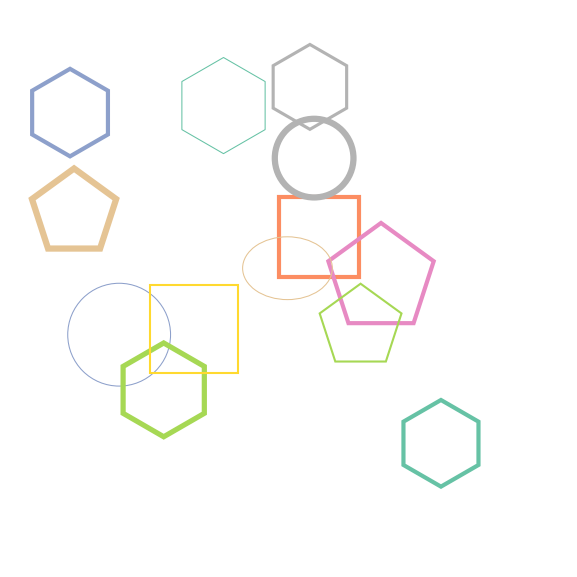[{"shape": "hexagon", "thickness": 2, "radius": 0.38, "center": [0.764, 0.231]}, {"shape": "hexagon", "thickness": 0.5, "radius": 0.42, "center": [0.387, 0.816]}, {"shape": "square", "thickness": 2, "radius": 0.35, "center": [0.552, 0.589]}, {"shape": "hexagon", "thickness": 2, "radius": 0.38, "center": [0.121, 0.804]}, {"shape": "circle", "thickness": 0.5, "radius": 0.45, "center": [0.206, 0.42]}, {"shape": "pentagon", "thickness": 2, "radius": 0.48, "center": [0.66, 0.517]}, {"shape": "pentagon", "thickness": 1, "radius": 0.37, "center": [0.624, 0.433]}, {"shape": "hexagon", "thickness": 2.5, "radius": 0.41, "center": [0.283, 0.324]}, {"shape": "square", "thickness": 1, "radius": 0.38, "center": [0.335, 0.43]}, {"shape": "pentagon", "thickness": 3, "radius": 0.38, "center": [0.128, 0.631]}, {"shape": "oval", "thickness": 0.5, "radius": 0.39, "center": [0.498, 0.535]}, {"shape": "circle", "thickness": 3, "radius": 0.34, "center": [0.544, 0.725]}, {"shape": "hexagon", "thickness": 1.5, "radius": 0.37, "center": [0.537, 0.849]}]